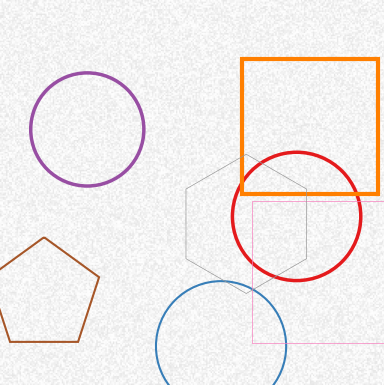[{"shape": "circle", "thickness": 2.5, "radius": 0.83, "center": [0.77, 0.438]}, {"shape": "circle", "thickness": 1.5, "radius": 0.85, "center": [0.574, 0.101]}, {"shape": "circle", "thickness": 2.5, "radius": 0.73, "center": [0.227, 0.664]}, {"shape": "square", "thickness": 3, "radius": 0.88, "center": [0.805, 0.672]}, {"shape": "pentagon", "thickness": 1.5, "radius": 0.75, "center": [0.114, 0.234]}, {"shape": "square", "thickness": 0.5, "radius": 0.93, "center": [0.839, 0.294]}, {"shape": "hexagon", "thickness": 0.5, "radius": 0.9, "center": [0.64, 0.419]}]